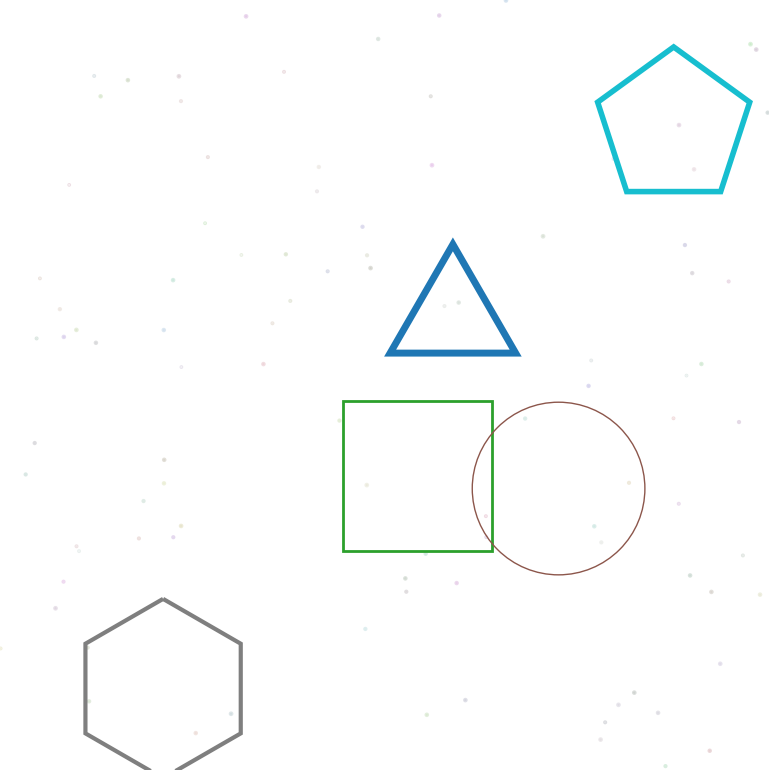[{"shape": "triangle", "thickness": 2.5, "radius": 0.47, "center": [0.588, 0.588]}, {"shape": "square", "thickness": 1, "radius": 0.49, "center": [0.542, 0.382]}, {"shape": "circle", "thickness": 0.5, "radius": 0.56, "center": [0.725, 0.366]}, {"shape": "hexagon", "thickness": 1.5, "radius": 0.58, "center": [0.212, 0.106]}, {"shape": "pentagon", "thickness": 2, "radius": 0.52, "center": [0.875, 0.835]}]